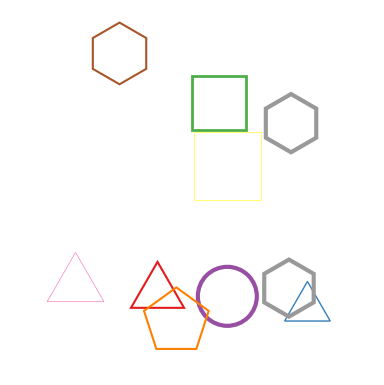[{"shape": "triangle", "thickness": 1.5, "radius": 0.4, "center": [0.409, 0.24]}, {"shape": "triangle", "thickness": 1, "radius": 0.34, "center": [0.799, 0.2]}, {"shape": "square", "thickness": 2, "radius": 0.35, "center": [0.569, 0.732]}, {"shape": "circle", "thickness": 3, "radius": 0.38, "center": [0.59, 0.23]}, {"shape": "pentagon", "thickness": 1.5, "radius": 0.44, "center": [0.458, 0.165]}, {"shape": "square", "thickness": 0.5, "radius": 0.44, "center": [0.591, 0.568]}, {"shape": "hexagon", "thickness": 1.5, "radius": 0.4, "center": [0.31, 0.861]}, {"shape": "triangle", "thickness": 0.5, "radius": 0.43, "center": [0.196, 0.259]}, {"shape": "hexagon", "thickness": 3, "radius": 0.37, "center": [0.751, 0.252]}, {"shape": "hexagon", "thickness": 3, "radius": 0.38, "center": [0.756, 0.68]}]